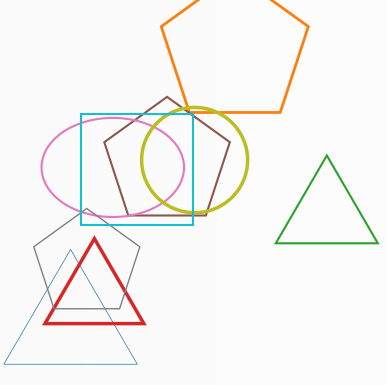[{"shape": "triangle", "thickness": 0.5, "radius": 0.99, "center": [0.182, 0.153]}, {"shape": "pentagon", "thickness": 2, "radius": 1.0, "center": [0.606, 0.869]}, {"shape": "triangle", "thickness": 1.5, "radius": 0.76, "center": [0.843, 0.444]}, {"shape": "triangle", "thickness": 2.5, "radius": 0.74, "center": [0.244, 0.233]}, {"shape": "pentagon", "thickness": 1.5, "radius": 0.85, "center": [0.431, 0.578]}, {"shape": "oval", "thickness": 1.5, "radius": 0.92, "center": [0.291, 0.565]}, {"shape": "pentagon", "thickness": 1, "radius": 0.72, "center": [0.224, 0.314]}, {"shape": "circle", "thickness": 2.5, "radius": 0.68, "center": [0.502, 0.584]}, {"shape": "square", "thickness": 1.5, "radius": 0.72, "center": [0.353, 0.559]}]